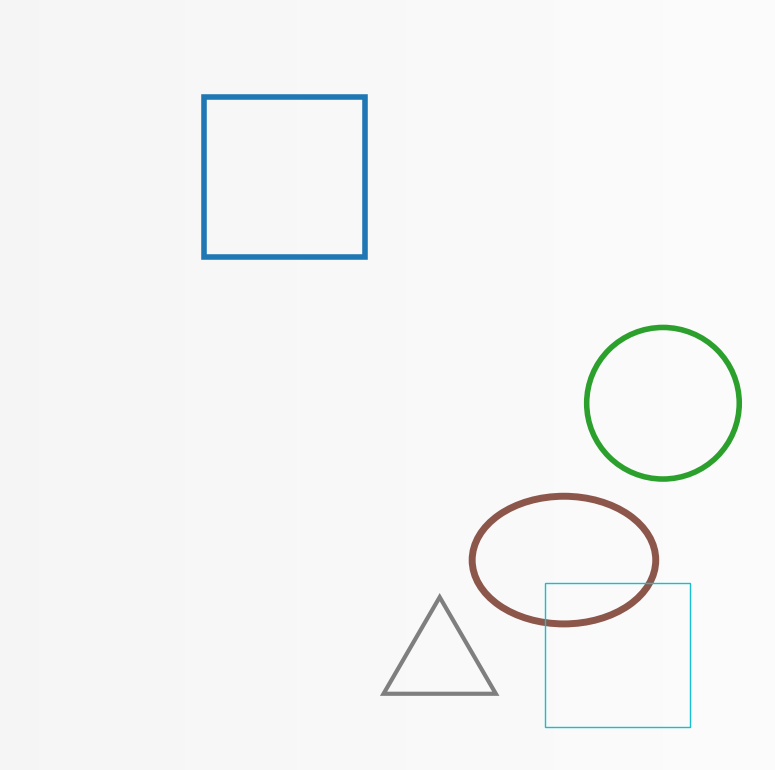[{"shape": "square", "thickness": 2, "radius": 0.52, "center": [0.368, 0.77]}, {"shape": "circle", "thickness": 2, "radius": 0.49, "center": [0.855, 0.476]}, {"shape": "oval", "thickness": 2.5, "radius": 0.59, "center": [0.728, 0.273]}, {"shape": "triangle", "thickness": 1.5, "radius": 0.42, "center": [0.567, 0.141]}, {"shape": "square", "thickness": 0.5, "radius": 0.47, "center": [0.797, 0.149]}]